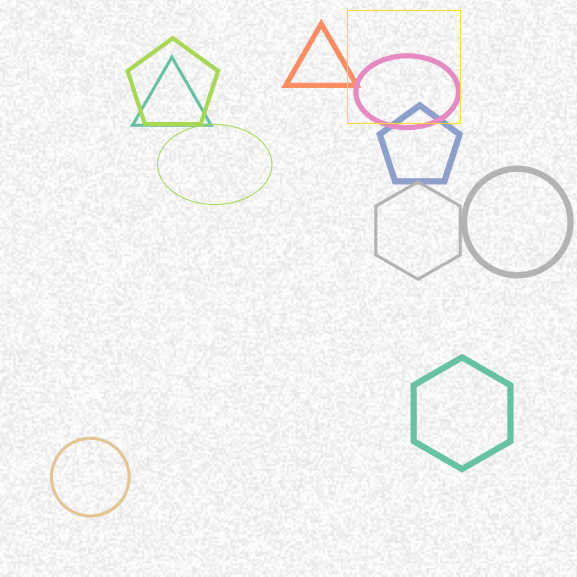[{"shape": "hexagon", "thickness": 3, "radius": 0.48, "center": [0.8, 0.284]}, {"shape": "triangle", "thickness": 1.5, "radius": 0.39, "center": [0.298, 0.822]}, {"shape": "triangle", "thickness": 2.5, "radius": 0.36, "center": [0.556, 0.887]}, {"shape": "pentagon", "thickness": 3, "radius": 0.36, "center": [0.727, 0.744]}, {"shape": "oval", "thickness": 2.5, "radius": 0.44, "center": [0.705, 0.84]}, {"shape": "pentagon", "thickness": 2, "radius": 0.41, "center": [0.299, 0.851]}, {"shape": "oval", "thickness": 0.5, "radius": 0.5, "center": [0.372, 0.714]}, {"shape": "square", "thickness": 0.5, "radius": 0.49, "center": [0.699, 0.884]}, {"shape": "circle", "thickness": 1.5, "radius": 0.34, "center": [0.156, 0.173]}, {"shape": "hexagon", "thickness": 1.5, "radius": 0.42, "center": [0.724, 0.6]}, {"shape": "circle", "thickness": 3, "radius": 0.46, "center": [0.896, 0.615]}]